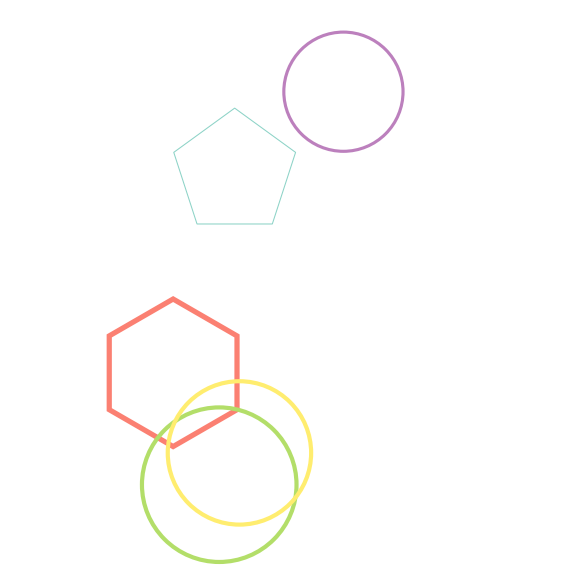[{"shape": "pentagon", "thickness": 0.5, "radius": 0.55, "center": [0.406, 0.701]}, {"shape": "hexagon", "thickness": 2.5, "radius": 0.64, "center": [0.3, 0.354]}, {"shape": "circle", "thickness": 2, "radius": 0.67, "center": [0.38, 0.16]}, {"shape": "circle", "thickness": 1.5, "radius": 0.52, "center": [0.595, 0.84]}, {"shape": "circle", "thickness": 2, "radius": 0.62, "center": [0.415, 0.215]}]